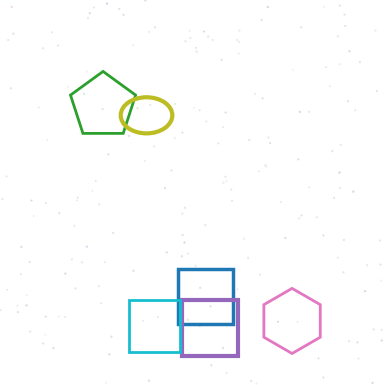[{"shape": "square", "thickness": 2.5, "radius": 0.36, "center": [0.534, 0.231]}, {"shape": "pentagon", "thickness": 2, "radius": 0.44, "center": [0.268, 0.726]}, {"shape": "square", "thickness": 3, "radius": 0.36, "center": [0.545, 0.147]}, {"shape": "hexagon", "thickness": 2, "radius": 0.42, "center": [0.759, 0.166]}, {"shape": "oval", "thickness": 3, "radius": 0.34, "center": [0.381, 0.7]}, {"shape": "square", "thickness": 2, "radius": 0.33, "center": [0.401, 0.153]}]